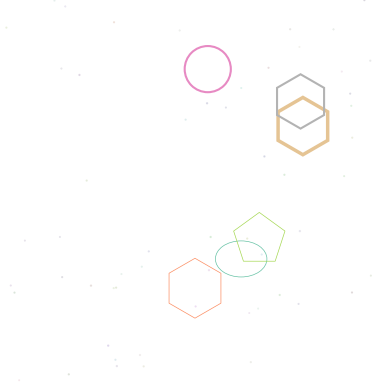[{"shape": "oval", "thickness": 0.5, "radius": 0.33, "center": [0.626, 0.327]}, {"shape": "hexagon", "thickness": 0.5, "radius": 0.39, "center": [0.506, 0.251]}, {"shape": "circle", "thickness": 1.5, "radius": 0.3, "center": [0.54, 0.82]}, {"shape": "pentagon", "thickness": 0.5, "radius": 0.35, "center": [0.674, 0.378]}, {"shape": "hexagon", "thickness": 2.5, "radius": 0.37, "center": [0.787, 0.673]}, {"shape": "hexagon", "thickness": 1.5, "radius": 0.35, "center": [0.781, 0.737]}]